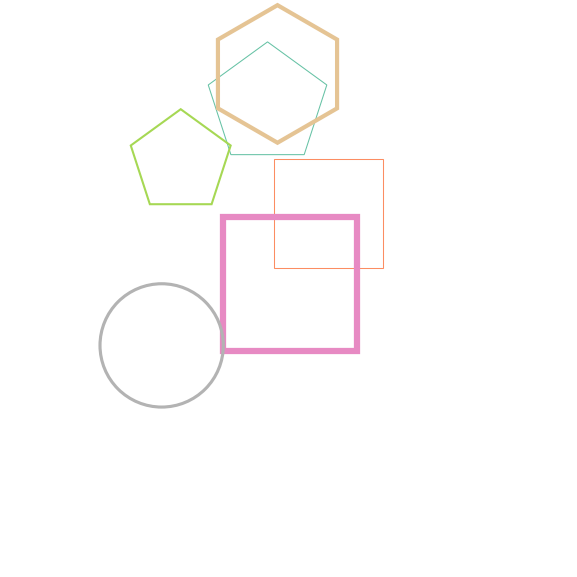[{"shape": "pentagon", "thickness": 0.5, "radius": 0.54, "center": [0.463, 0.819]}, {"shape": "square", "thickness": 0.5, "radius": 0.47, "center": [0.569, 0.629]}, {"shape": "square", "thickness": 3, "radius": 0.58, "center": [0.502, 0.508]}, {"shape": "pentagon", "thickness": 1, "radius": 0.45, "center": [0.313, 0.719]}, {"shape": "hexagon", "thickness": 2, "radius": 0.6, "center": [0.481, 0.871]}, {"shape": "circle", "thickness": 1.5, "radius": 0.53, "center": [0.28, 0.401]}]